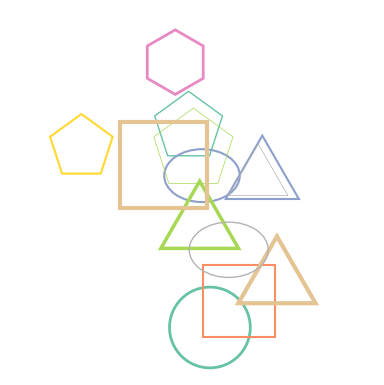[{"shape": "circle", "thickness": 2, "radius": 0.52, "center": [0.545, 0.149]}, {"shape": "pentagon", "thickness": 1, "radius": 0.46, "center": [0.49, 0.67]}, {"shape": "square", "thickness": 1.5, "radius": 0.46, "center": [0.621, 0.218]}, {"shape": "triangle", "thickness": 1.5, "radius": 0.55, "center": [0.681, 0.538]}, {"shape": "oval", "thickness": 1.5, "radius": 0.49, "center": [0.525, 0.544]}, {"shape": "hexagon", "thickness": 2, "radius": 0.42, "center": [0.455, 0.839]}, {"shape": "triangle", "thickness": 2.5, "radius": 0.58, "center": [0.519, 0.413]}, {"shape": "pentagon", "thickness": 0.5, "radius": 0.54, "center": [0.502, 0.611]}, {"shape": "pentagon", "thickness": 1.5, "radius": 0.43, "center": [0.211, 0.618]}, {"shape": "square", "thickness": 3, "radius": 0.56, "center": [0.425, 0.572]}, {"shape": "triangle", "thickness": 3, "radius": 0.58, "center": [0.719, 0.27]}, {"shape": "oval", "thickness": 1, "radius": 0.51, "center": [0.594, 0.351]}, {"shape": "triangle", "thickness": 0.5, "radius": 0.45, "center": [0.671, 0.536]}]